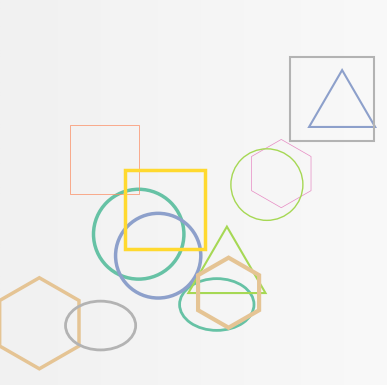[{"shape": "oval", "thickness": 2, "radius": 0.48, "center": [0.559, 0.209]}, {"shape": "circle", "thickness": 2.5, "radius": 0.58, "center": [0.358, 0.392]}, {"shape": "square", "thickness": 0.5, "radius": 0.45, "center": [0.269, 0.587]}, {"shape": "triangle", "thickness": 1.5, "radius": 0.49, "center": [0.883, 0.719]}, {"shape": "circle", "thickness": 2.5, "radius": 0.55, "center": [0.408, 0.336]}, {"shape": "hexagon", "thickness": 0.5, "radius": 0.44, "center": [0.726, 0.549]}, {"shape": "triangle", "thickness": 1.5, "radius": 0.58, "center": [0.586, 0.296]}, {"shape": "circle", "thickness": 1, "radius": 0.46, "center": [0.689, 0.521]}, {"shape": "square", "thickness": 2.5, "radius": 0.51, "center": [0.425, 0.456]}, {"shape": "hexagon", "thickness": 3, "radius": 0.45, "center": [0.59, 0.24]}, {"shape": "hexagon", "thickness": 2.5, "radius": 0.59, "center": [0.102, 0.16]}, {"shape": "oval", "thickness": 2, "radius": 0.45, "center": [0.26, 0.154]}, {"shape": "square", "thickness": 1.5, "radius": 0.54, "center": [0.856, 0.743]}]